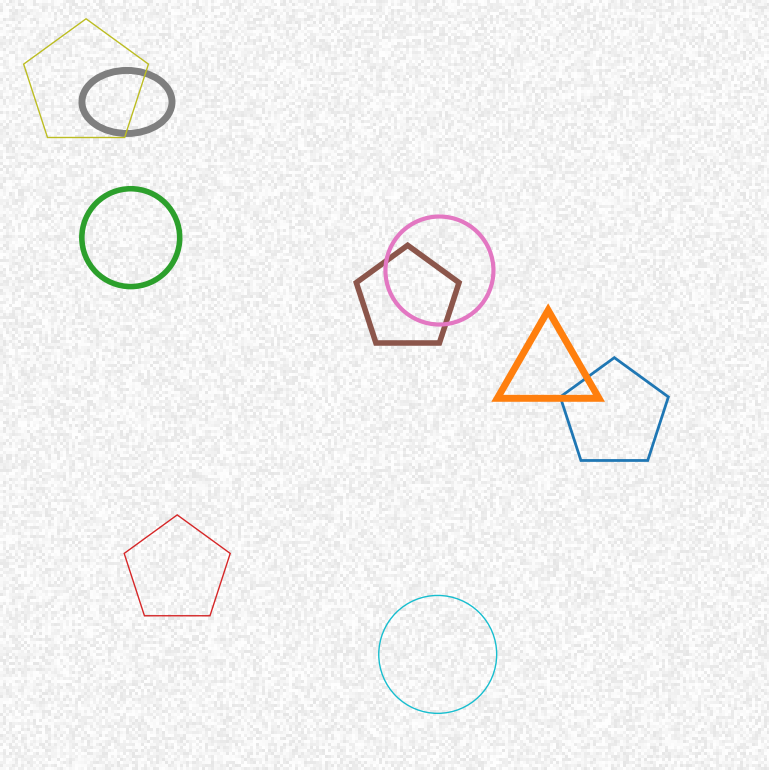[{"shape": "pentagon", "thickness": 1, "radius": 0.37, "center": [0.798, 0.462]}, {"shape": "triangle", "thickness": 2.5, "radius": 0.38, "center": [0.712, 0.521]}, {"shape": "circle", "thickness": 2, "radius": 0.32, "center": [0.17, 0.691]}, {"shape": "pentagon", "thickness": 0.5, "radius": 0.36, "center": [0.23, 0.259]}, {"shape": "pentagon", "thickness": 2, "radius": 0.35, "center": [0.529, 0.611]}, {"shape": "circle", "thickness": 1.5, "radius": 0.35, "center": [0.571, 0.649]}, {"shape": "oval", "thickness": 2.5, "radius": 0.29, "center": [0.165, 0.868]}, {"shape": "pentagon", "thickness": 0.5, "radius": 0.43, "center": [0.112, 0.89]}, {"shape": "circle", "thickness": 0.5, "radius": 0.38, "center": [0.568, 0.15]}]